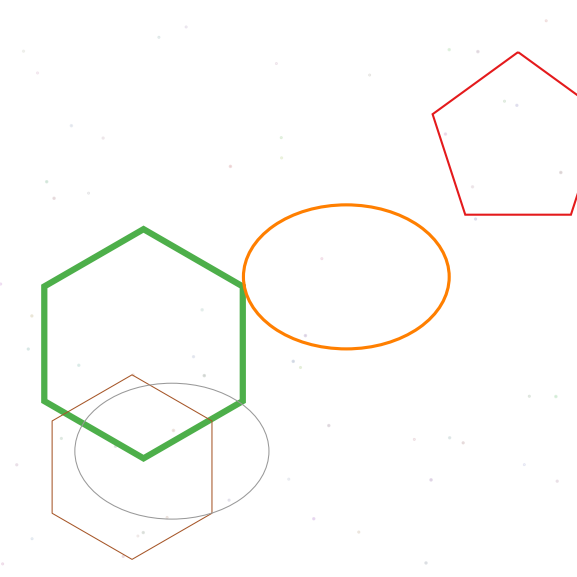[{"shape": "pentagon", "thickness": 1, "radius": 0.78, "center": [0.897, 0.753]}, {"shape": "hexagon", "thickness": 3, "radius": 0.99, "center": [0.249, 0.404]}, {"shape": "oval", "thickness": 1.5, "radius": 0.89, "center": [0.6, 0.52]}, {"shape": "hexagon", "thickness": 0.5, "radius": 0.8, "center": [0.229, 0.19]}, {"shape": "oval", "thickness": 0.5, "radius": 0.84, "center": [0.298, 0.218]}]